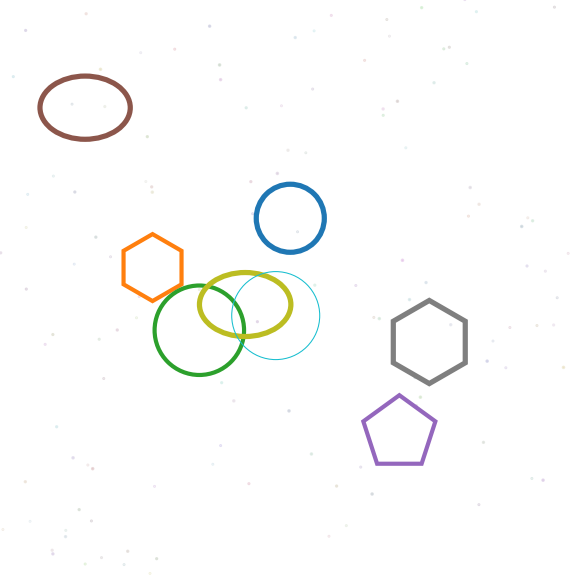[{"shape": "circle", "thickness": 2.5, "radius": 0.29, "center": [0.503, 0.621]}, {"shape": "hexagon", "thickness": 2, "radius": 0.29, "center": [0.264, 0.536]}, {"shape": "circle", "thickness": 2, "radius": 0.39, "center": [0.345, 0.427]}, {"shape": "pentagon", "thickness": 2, "radius": 0.33, "center": [0.692, 0.249]}, {"shape": "oval", "thickness": 2.5, "radius": 0.39, "center": [0.147, 0.813]}, {"shape": "hexagon", "thickness": 2.5, "radius": 0.36, "center": [0.743, 0.407]}, {"shape": "oval", "thickness": 2.5, "radius": 0.4, "center": [0.425, 0.472]}, {"shape": "circle", "thickness": 0.5, "radius": 0.38, "center": [0.477, 0.453]}]